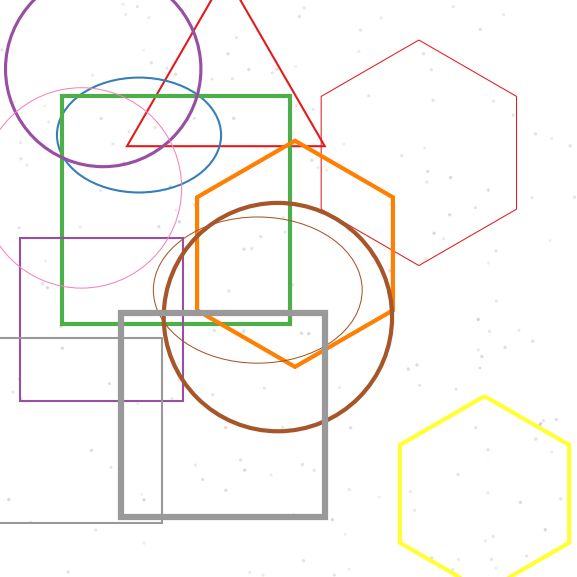[{"shape": "triangle", "thickness": 1, "radius": 0.99, "center": [0.391, 0.845]}, {"shape": "hexagon", "thickness": 0.5, "radius": 0.98, "center": [0.725, 0.735]}, {"shape": "oval", "thickness": 1, "radius": 0.71, "center": [0.241, 0.765]}, {"shape": "square", "thickness": 2, "radius": 0.99, "center": [0.304, 0.635]}, {"shape": "circle", "thickness": 1.5, "radius": 0.85, "center": [0.179, 0.88]}, {"shape": "square", "thickness": 1, "radius": 0.71, "center": [0.176, 0.445]}, {"shape": "hexagon", "thickness": 2, "radius": 0.98, "center": [0.511, 0.56]}, {"shape": "hexagon", "thickness": 2, "radius": 0.85, "center": [0.839, 0.144]}, {"shape": "oval", "thickness": 0.5, "radius": 0.9, "center": [0.446, 0.497]}, {"shape": "circle", "thickness": 2, "radius": 0.99, "center": [0.481, 0.45]}, {"shape": "circle", "thickness": 0.5, "radius": 0.87, "center": [0.141, 0.674]}, {"shape": "square", "thickness": 3, "radius": 0.88, "center": [0.386, 0.281]}, {"shape": "square", "thickness": 1, "radius": 0.8, "center": [0.119, 0.254]}]